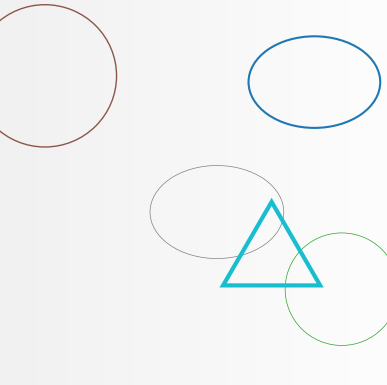[{"shape": "oval", "thickness": 1.5, "radius": 0.85, "center": [0.811, 0.787]}, {"shape": "circle", "thickness": 0.5, "radius": 0.73, "center": [0.882, 0.249]}, {"shape": "circle", "thickness": 1, "radius": 0.92, "center": [0.116, 0.803]}, {"shape": "oval", "thickness": 0.5, "radius": 0.86, "center": [0.56, 0.449]}, {"shape": "triangle", "thickness": 3, "radius": 0.72, "center": [0.701, 0.331]}]